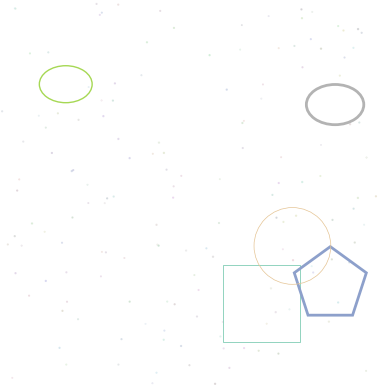[{"shape": "square", "thickness": 0.5, "radius": 0.5, "center": [0.68, 0.212]}, {"shape": "pentagon", "thickness": 2, "radius": 0.49, "center": [0.858, 0.261]}, {"shape": "oval", "thickness": 1, "radius": 0.34, "center": [0.171, 0.781]}, {"shape": "circle", "thickness": 0.5, "radius": 0.5, "center": [0.76, 0.361]}, {"shape": "oval", "thickness": 2, "radius": 0.37, "center": [0.87, 0.728]}]